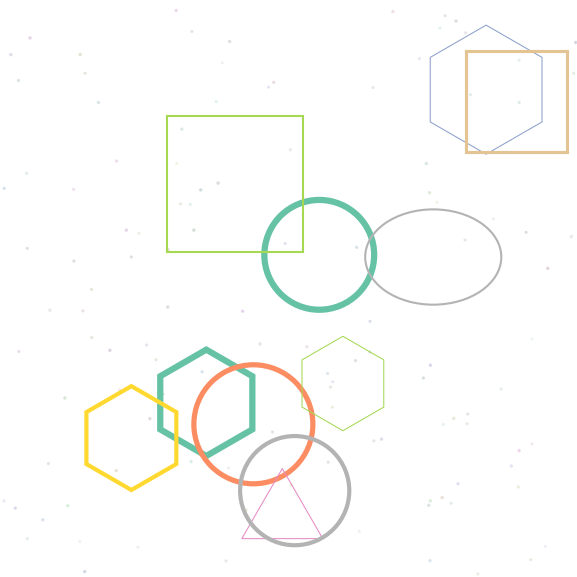[{"shape": "circle", "thickness": 3, "radius": 0.48, "center": [0.553, 0.558]}, {"shape": "hexagon", "thickness": 3, "radius": 0.46, "center": [0.357, 0.302]}, {"shape": "circle", "thickness": 2.5, "radius": 0.52, "center": [0.439, 0.264]}, {"shape": "hexagon", "thickness": 0.5, "radius": 0.56, "center": [0.842, 0.844]}, {"shape": "triangle", "thickness": 0.5, "radius": 0.4, "center": [0.489, 0.107]}, {"shape": "square", "thickness": 1, "radius": 0.59, "center": [0.408, 0.681]}, {"shape": "hexagon", "thickness": 0.5, "radius": 0.41, "center": [0.594, 0.335]}, {"shape": "hexagon", "thickness": 2, "radius": 0.45, "center": [0.227, 0.241]}, {"shape": "square", "thickness": 1.5, "radius": 0.44, "center": [0.894, 0.823]}, {"shape": "circle", "thickness": 2, "radius": 0.47, "center": [0.51, 0.15]}, {"shape": "oval", "thickness": 1, "radius": 0.59, "center": [0.75, 0.554]}]